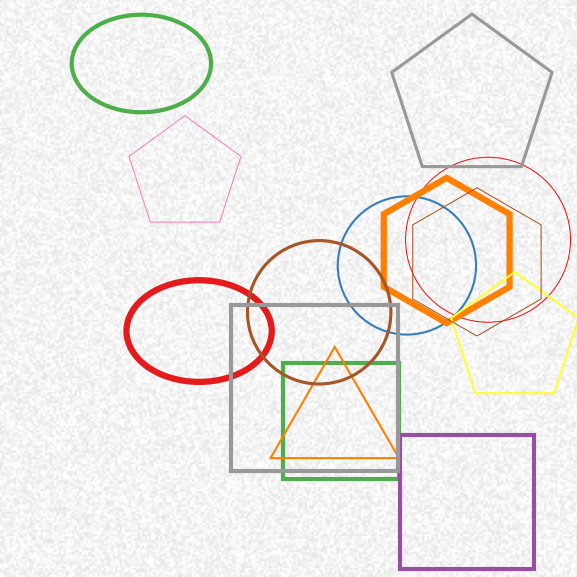[{"shape": "oval", "thickness": 3, "radius": 0.63, "center": [0.345, 0.426]}, {"shape": "circle", "thickness": 0.5, "radius": 0.71, "center": [0.845, 0.584]}, {"shape": "circle", "thickness": 1, "radius": 0.6, "center": [0.705, 0.539]}, {"shape": "oval", "thickness": 2, "radius": 0.6, "center": [0.245, 0.889]}, {"shape": "square", "thickness": 2, "radius": 0.5, "center": [0.59, 0.269]}, {"shape": "square", "thickness": 2, "radius": 0.58, "center": [0.809, 0.13]}, {"shape": "triangle", "thickness": 1, "radius": 0.64, "center": [0.58, 0.27]}, {"shape": "hexagon", "thickness": 3, "radius": 0.63, "center": [0.773, 0.565]}, {"shape": "pentagon", "thickness": 1, "radius": 0.58, "center": [0.891, 0.412]}, {"shape": "hexagon", "thickness": 0.5, "radius": 0.64, "center": [0.826, 0.546]}, {"shape": "circle", "thickness": 1.5, "radius": 0.62, "center": [0.553, 0.458]}, {"shape": "pentagon", "thickness": 0.5, "radius": 0.51, "center": [0.32, 0.697]}, {"shape": "square", "thickness": 2, "radius": 0.72, "center": [0.544, 0.327]}, {"shape": "pentagon", "thickness": 1.5, "radius": 0.73, "center": [0.817, 0.829]}]